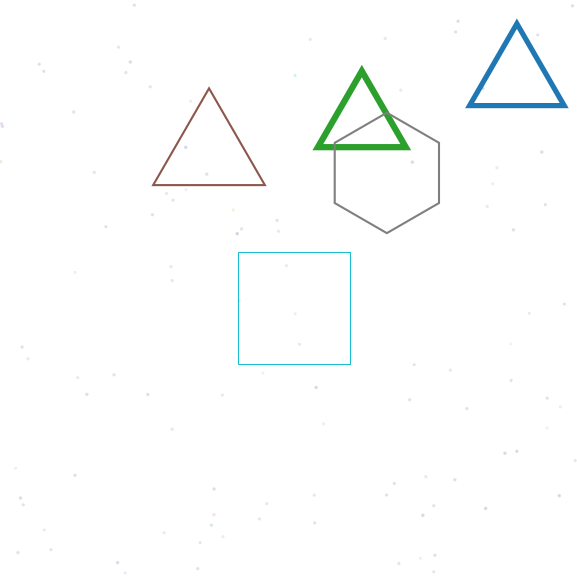[{"shape": "triangle", "thickness": 2.5, "radius": 0.47, "center": [0.895, 0.864]}, {"shape": "triangle", "thickness": 3, "radius": 0.44, "center": [0.627, 0.788]}, {"shape": "triangle", "thickness": 1, "radius": 0.56, "center": [0.362, 0.734]}, {"shape": "hexagon", "thickness": 1, "radius": 0.52, "center": [0.67, 0.7]}, {"shape": "square", "thickness": 0.5, "radius": 0.48, "center": [0.509, 0.466]}]